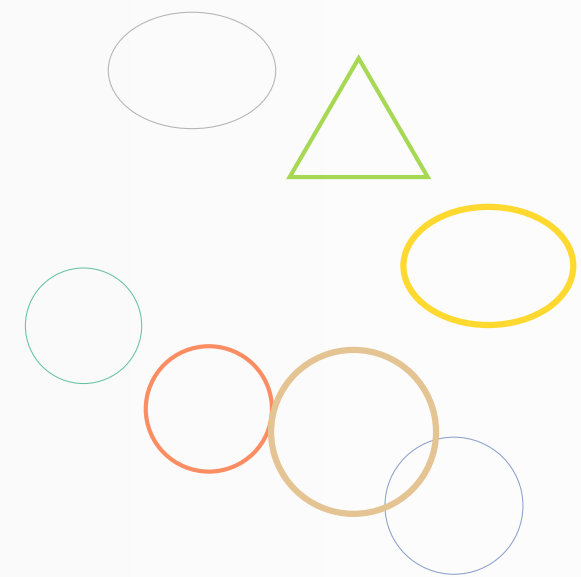[{"shape": "circle", "thickness": 0.5, "radius": 0.5, "center": [0.144, 0.435]}, {"shape": "circle", "thickness": 2, "radius": 0.54, "center": [0.359, 0.291]}, {"shape": "circle", "thickness": 0.5, "radius": 0.59, "center": [0.781, 0.123]}, {"shape": "triangle", "thickness": 2, "radius": 0.69, "center": [0.617, 0.761]}, {"shape": "oval", "thickness": 3, "radius": 0.73, "center": [0.84, 0.539]}, {"shape": "circle", "thickness": 3, "radius": 0.71, "center": [0.608, 0.251]}, {"shape": "oval", "thickness": 0.5, "radius": 0.72, "center": [0.33, 0.877]}]